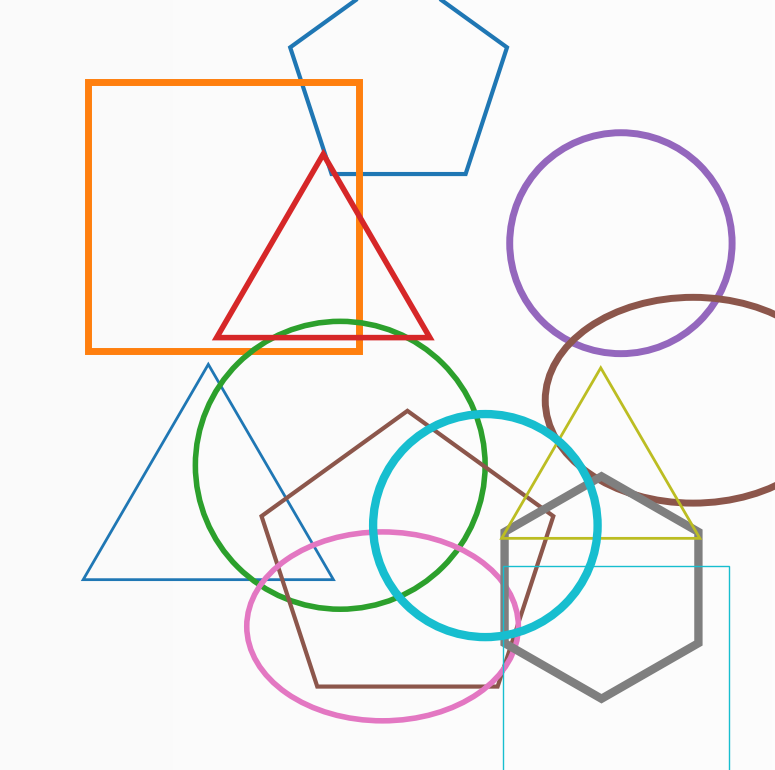[{"shape": "pentagon", "thickness": 1.5, "radius": 0.74, "center": [0.514, 0.893]}, {"shape": "triangle", "thickness": 1, "radius": 0.93, "center": [0.269, 0.34]}, {"shape": "square", "thickness": 2.5, "radius": 0.87, "center": [0.289, 0.719]}, {"shape": "circle", "thickness": 2, "radius": 0.93, "center": [0.439, 0.396]}, {"shape": "triangle", "thickness": 2, "radius": 0.79, "center": [0.417, 0.641]}, {"shape": "circle", "thickness": 2.5, "radius": 0.72, "center": [0.801, 0.684]}, {"shape": "oval", "thickness": 2.5, "radius": 0.95, "center": [0.894, 0.48]}, {"shape": "pentagon", "thickness": 1.5, "radius": 0.99, "center": [0.526, 0.268]}, {"shape": "oval", "thickness": 2, "radius": 0.88, "center": [0.494, 0.187]}, {"shape": "hexagon", "thickness": 3, "radius": 0.72, "center": [0.776, 0.237]}, {"shape": "triangle", "thickness": 1, "radius": 0.74, "center": [0.775, 0.375]}, {"shape": "square", "thickness": 0.5, "radius": 0.73, "center": [0.795, 0.119]}, {"shape": "circle", "thickness": 3, "radius": 0.72, "center": [0.626, 0.317]}]